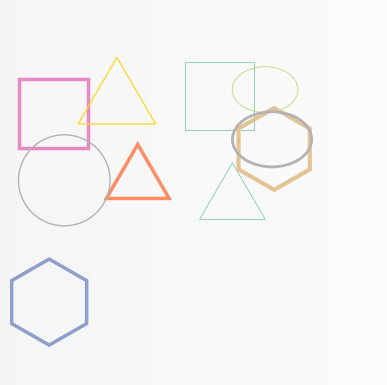[{"shape": "triangle", "thickness": 0.5, "radius": 0.49, "center": [0.6, 0.479]}, {"shape": "square", "thickness": 0.5, "radius": 0.44, "center": [0.567, 0.75]}, {"shape": "triangle", "thickness": 2.5, "radius": 0.47, "center": [0.355, 0.531]}, {"shape": "hexagon", "thickness": 2.5, "radius": 0.56, "center": [0.127, 0.215]}, {"shape": "square", "thickness": 2.5, "radius": 0.45, "center": [0.138, 0.705]}, {"shape": "oval", "thickness": 0.5, "radius": 0.42, "center": [0.684, 0.767]}, {"shape": "triangle", "thickness": 1, "radius": 0.58, "center": [0.302, 0.736]}, {"shape": "hexagon", "thickness": 3, "radius": 0.53, "center": [0.708, 0.613]}, {"shape": "circle", "thickness": 1, "radius": 0.59, "center": [0.166, 0.532]}, {"shape": "oval", "thickness": 2, "radius": 0.51, "center": [0.702, 0.638]}]